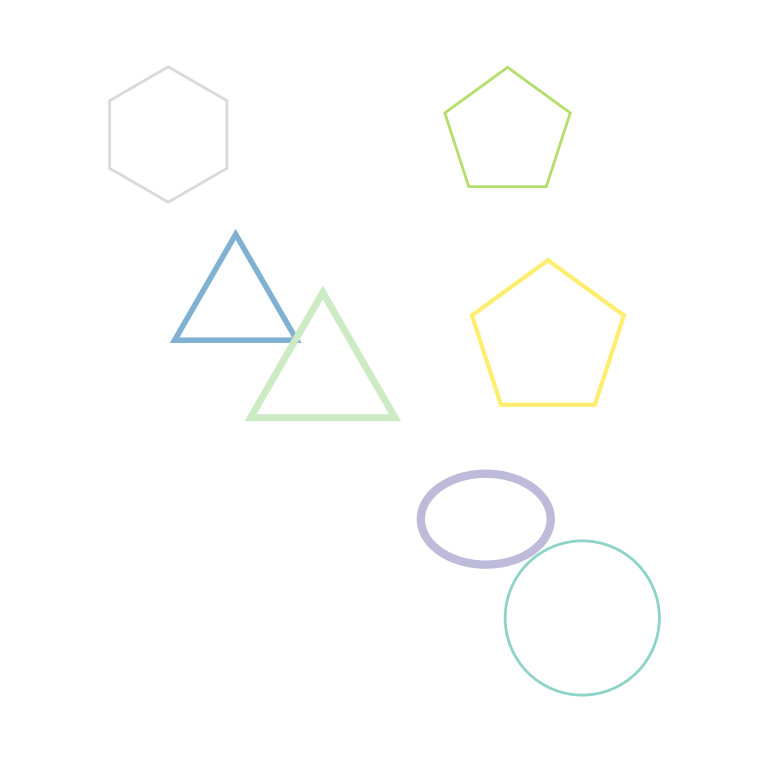[{"shape": "circle", "thickness": 1, "radius": 0.5, "center": [0.756, 0.197]}, {"shape": "oval", "thickness": 3, "radius": 0.42, "center": [0.631, 0.326]}, {"shape": "triangle", "thickness": 2, "radius": 0.46, "center": [0.306, 0.604]}, {"shape": "pentagon", "thickness": 1, "radius": 0.43, "center": [0.659, 0.827]}, {"shape": "hexagon", "thickness": 1, "radius": 0.44, "center": [0.219, 0.825]}, {"shape": "triangle", "thickness": 2.5, "radius": 0.54, "center": [0.419, 0.512]}, {"shape": "pentagon", "thickness": 1.5, "radius": 0.52, "center": [0.712, 0.558]}]